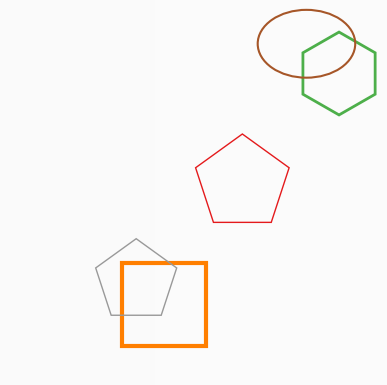[{"shape": "pentagon", "thickness": 1, "radius": 0.63, "center": [0.625, 0.525]}, {"shape": "hexagon", "thickness": 2, "radius": 0.54, "center": [0.875, 0.809]}, {"shape": "square", "thickness": 3, "radius": 0.54, "center": [0.423, 0.21]}, {"shape": "oval", "thickness": 1.5, "radius": 0.63, "center": [0.791, 0.886]}, {"shape": "pentagon", "thickness": 1, "radius": 0.55, "center": [0.351, 0.27]}]